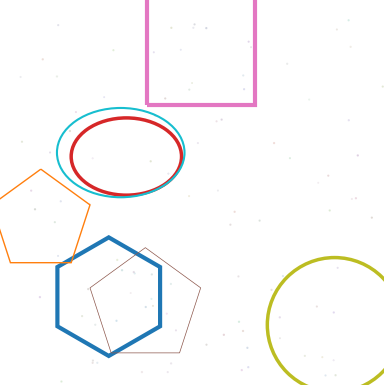[{"shape": "hexagon", "thickness": 3, "radius": 0.77, "center": [0.282, 0.229]}, {"shape": "pentagon", "thickness": 1, "radius": 0.67, "center": [0.106, 0.426]}, {"shape": "oval", "thickness": 2.5, "radius": 0.72, "center": [0.328, 0.593]}, {"shape": "pentagon", "thickness": 0.5, "radius": 0.76, "center": [0.378, 0.206]}, {"shape": "square", "thickness": 3, "radius": 0.7, "center": [0.522, 0.868]}, {"shape": "circle", "thickness": 2.5, "radius": 0.87, "center": [0.869, 0.156]}, {"shape": "oval", "thickness": 1.5, "radius": 0.83, "center": [0.314, 0.604]}]